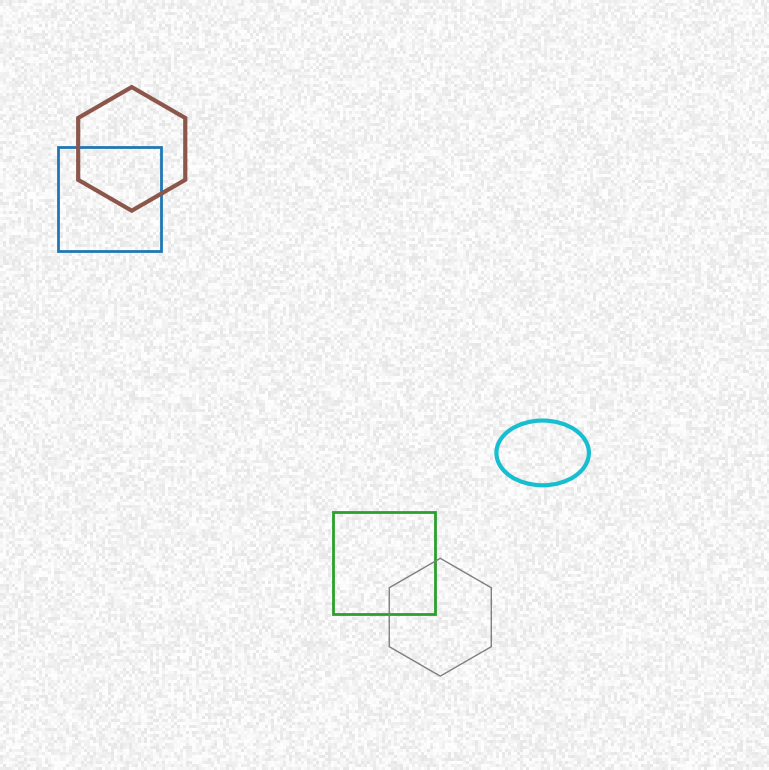[{"shape": "square", "thickness": 1, "radius": 0.34, "center": [0.142, 0.741]}, {"shape": "square", "thickness": 1, "radius": 0.33, "center": [0.499, 0.269]}, {"shape": "hexagon", "thickness": 1.5, "radius": 0.4, "center": [0.171, 0.807]}, {"shape": "hexagon", "thickness": 0.5, "radius": 0.38, "center": [0.572, 0.198]}, {"shape": "oval", "thickness": 1.5, "radius": 0.3, "center": [0.705, 0.412]}]